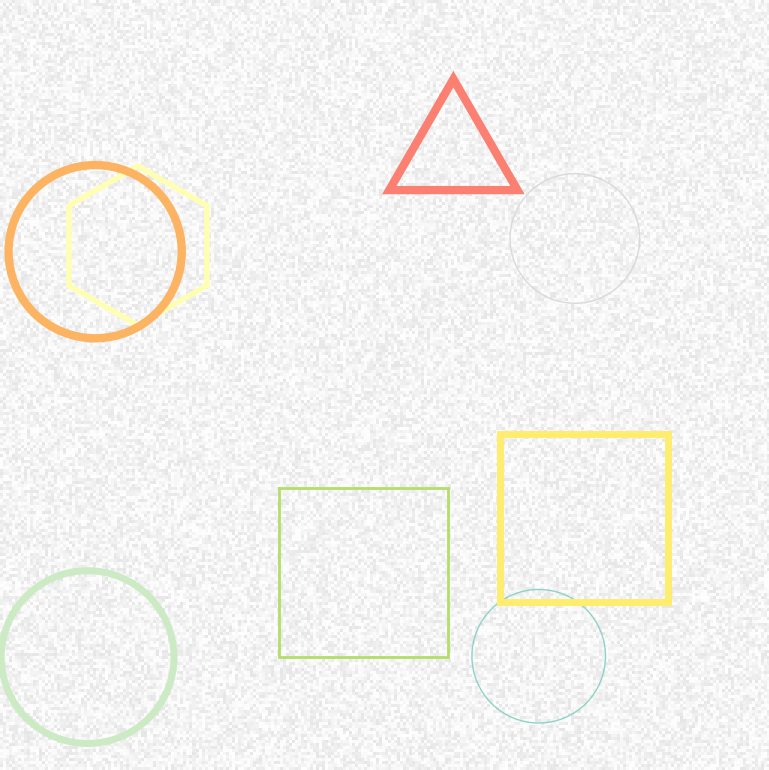[{"shape": "circle", "thickness": 0.5, "radius": 0.43, "center": [0.7, 0.148]}, {"shape": "hexagon", "thickness": 2, "radius": 0.52, "center": [0.179, 0.681]}, {"shape": "triangle", "thickness": 3, "radius": 0.48, "center": [0.589, 0.801]}, {"shape": "circle", "thickness": 3, "radius": 0.56, "center": [0.124, 0.673]}, {"shape": "square", "thickness": 1, "radius": 0.55, "center": [0.472, 0.256]}, {"shape": "circle", "thickness": 0.5, "radius": 0.42, "center": [0.747, 0.69]}, {"shape": "circle", "thickness": 2.5, "radius": 0.56, "center": [0.114, 0.147]}, {"shape": "square", "thickness": 2.5, "radius": 0.55, "center": [0.758, 0.327]}]